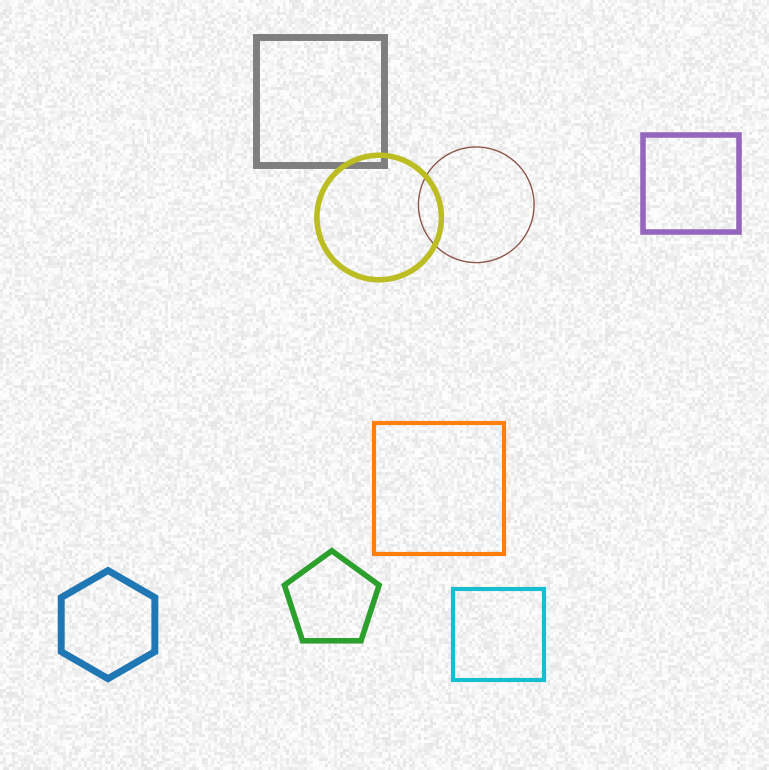[{"shape": "hexagon", "thickness": 2.5, "radius": 0.35, "center": [0.14, 0.189]}, {"shape": "square", "thickness": 1.5, "radius": 0.42, "center": [0.57, 0.365]}, {"shape": "pentagon", "thickness": 2, "radius": 0.32, "center": [0.431, 0.22]}, {"shape": "square", "thickness": 2, "radius": 0.31, "center": [0.897, 0.762]}, {"shape": "circle", "thickness": 0.5, "radius": 0.38, "center": [0.619, 0.734]}, {"shape": "square", "thickness": 2.5, "radius": 0.41, "center": [0.416, 0.869]}, {"shape": "circle", "thickness": 2, "radius": 0.4, "center": [0.492, 0.718]}, {"shape": "square", "thickness": 1.5, "radius": 0.3, "center": [0.648, 0.176]}]